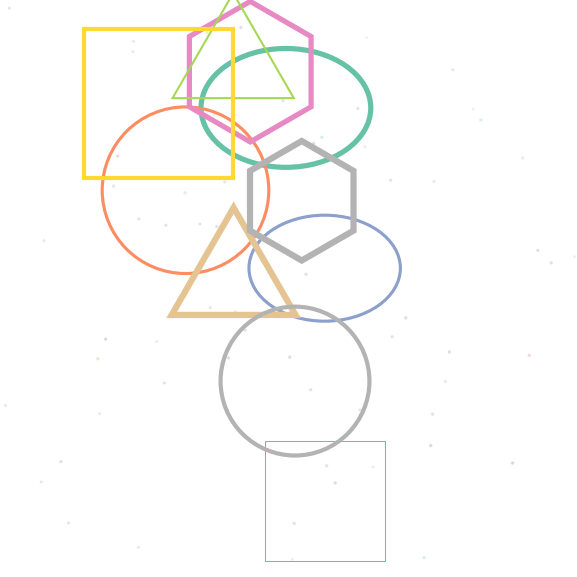[{"shape": "square", "thickness": 0.5, "radius": 0.52, "center": [0.563, 0.131]}, {"shape": "oval", "thickness": 2.5, "radius": 0.73, "center": [0.495, 0.812]}, {"shape": "circle", "thickness": 1.5, "radius": 0.72, "center": [0.321, 0.67]}, {"shape": "oval", "thickness": 1.5, "radius": 0.66, "center": [0.562, 0.535]}, {"shape": "hexagon", "thickness": 2.5, "radius": 0.61, "center": [0.433, 0.875]}, {"shape": "triangle", "thickness": 1, "radius": 0.61, "center": [0.404, 0.89]}, {"shape": "square", "thickness": 2, "radius": 0.64, "center": [0.275, 0.82]}, {"shape": "triangle", "thickness": 3, "radius": 0.62, "center": [0.405, 0.516]}, {"shape": "hexagon", "thickness": 3, "radius": 0.52, "center": [0.523, 0.652]}, {"shape": "circle", "thickness": 2, "radius": 0.64, "center": [0.511, 0.339]}]